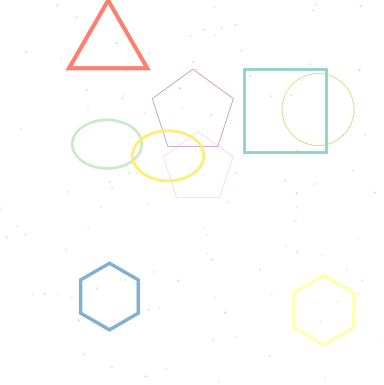[{"shape": "square", "thickness": 2, "radius": 0.54, "center": [0.74, 0.712]}, {"shape": "hexagon", "thickness": 2.5, "radius": 0.45, "center": [0.841, 0.194]}, {"shape": "triangle", "thickness": 3, "radius": 0.59, "center": [0.281, 0.882]}, {"shape": "hexagon", "thickness": 2.5, "radius": 0.43, "center": [0.284, 0.23]}, {"shape": "circle", "thickness": 0.5, "radius": 0.47, "center": [0.826, 0.716]}, {"shape": "pentagon", "thickness": 0.5, "radius": 0.48, "center": [0.515, 0.564]}, {"shape": "pentagon", "thickness": 0.5, "radius": 0.55, "center": [0.501, 0.71]}, {"shape": "oval", "thickness": 2, "radius": 0.45, "center": [0.278, 0.626]}, {"shape": "oval", "thickness": 2, "radius": 0.46, "center": [0.437, 0.595]}]